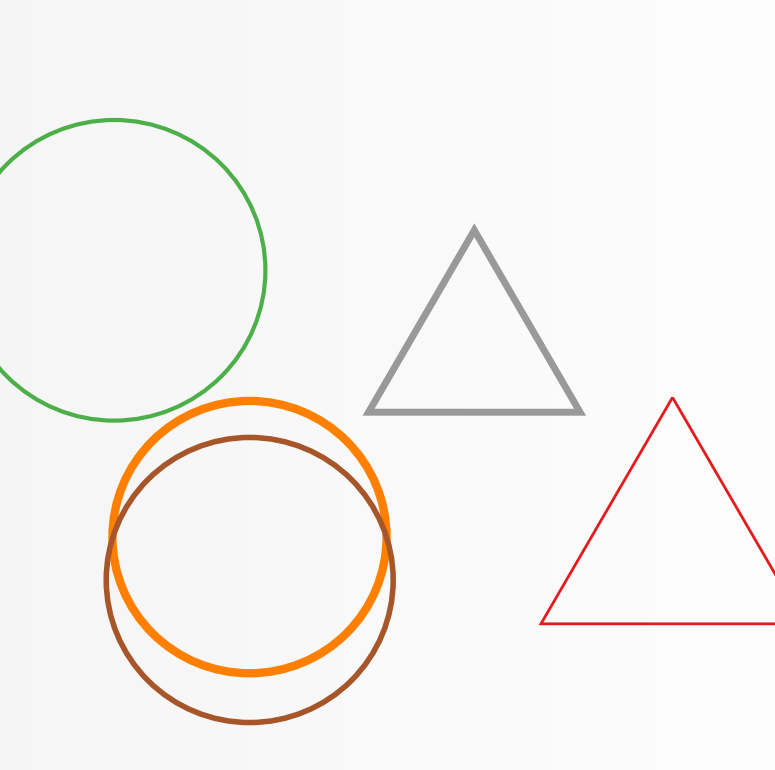[{"shape": "triangle", "thickness": 1, "radius": 0.98, "center": [0.868, 0.288]}, {"shape": "circle", "thickness": 1.5, "radius": 0.98, "center": [0.147, 0.649]}, {"shape": "circle", "thickness": 3, "radius": 0.88, "center": [0.322, 0.302]}, {"shape": "circle", "thickness": 2, "radius": 0.93, "center": [0.322, 0.247]}, {"shape": "triangle", "thickness": 2.5, "radius": 0.79, "center": [0.612, 0.543]}]